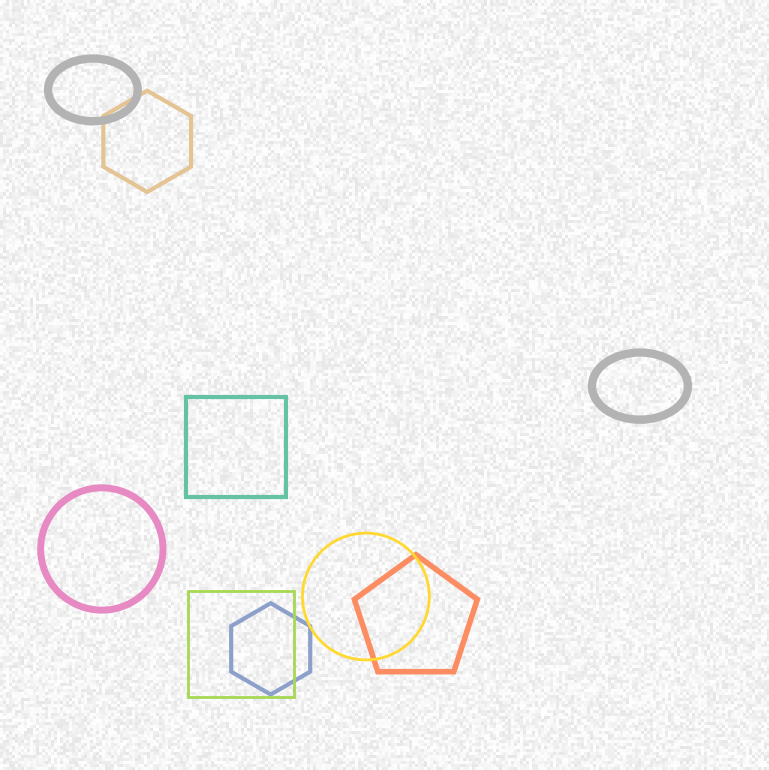[{"shape": "square", "thickness": 1.5, "radius": 0.33, "center": [0.307, 0.42]}, {"shape": "pentagon", "thickness": 2, "radius": 0.42, "center": [0.54, 0.196]}, {"shape": "hexagon", "thickness": 1.5, "radius": 0.3, "center": [0.352, 0.157]}, {"shape": "circle", "thickness": 2.5, "radius": 0.4, "center": [0.132, 0.287]}, {"shape": "square", "thickness": 1, "radius": 0.34, "center": [0.313, 0.164]}, {"shape": "circle", "thickness": 1, "radius": 0.41, "center": [0.475, 0.225]}, {"shape": "hexagon", "thickness": 1.5, "radius": 0.33, "center": [0.191, 0.816]}, {"shape": "oval", "thickness": 3, "radius": 0.31, "center": [0.831, 0.499]}, {"shape": "oval", "thickness": 3, "radius": 0.29, "center": [0.121, 0.883]}]